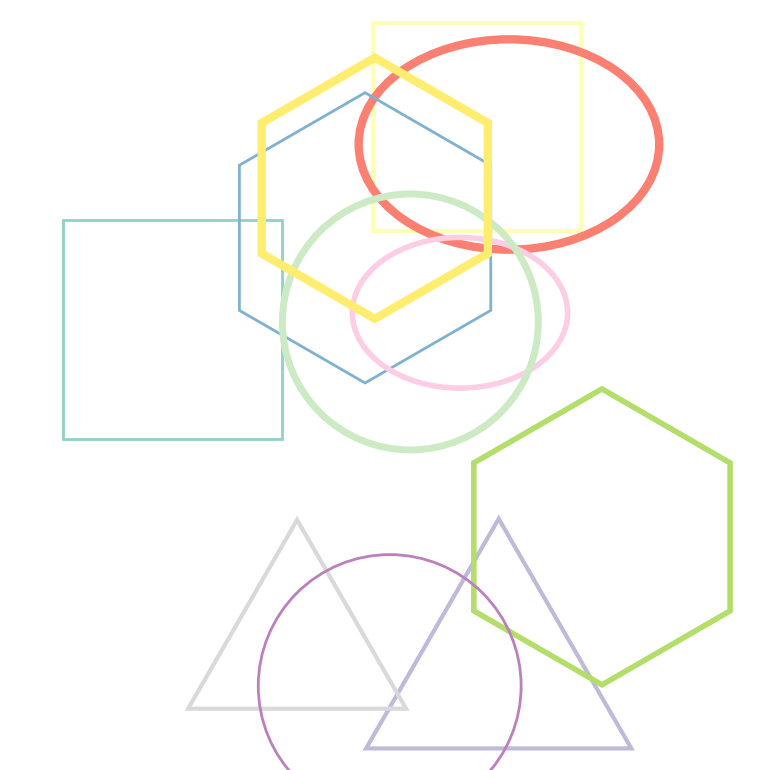[{"shape": "square", "thickness": 1, "radius": 0.71, "center": [0.224, 0.572]}, {"shape": "square", "thickness": 1.5, "radius": 0.68, "center": [0.619, 0.835]}, {"shape": "triangle", "thickness": 1.5, "radius": 0.99, "center": [0.648, 0.127]}, {"shape": "oval", "thickness": 3, "radius": 0.98, "center": [0.661, 0.812]}, {"shape": "hexagon", "thickness": 1, "radius": 0.94, "center": [0.474, 0.691]}, {"shape": "hexagon", "thickness": 2, "radius": 0.96, "center": [0.782, 0.303]}, {"shape": "oval", "thickness": 2, "radius": 0.7, "center": [0.597, 0.594]}, {"shape": "triangle", "thickness": 1.5, "radius": 0.82, "center": [0.386, 0.161]}, {"shape": "circle", "thickness": 1, "radius": 0.85, "center": [0.506, 0.109]}, {"shape": "circle", "thickness": 2.5, "radius": 0.83, "center": [0.533, 0.582]}, {"shape": "hexagon", "thickness": 3, "radius": 0.85, "center": [0.487, 0.756]}]